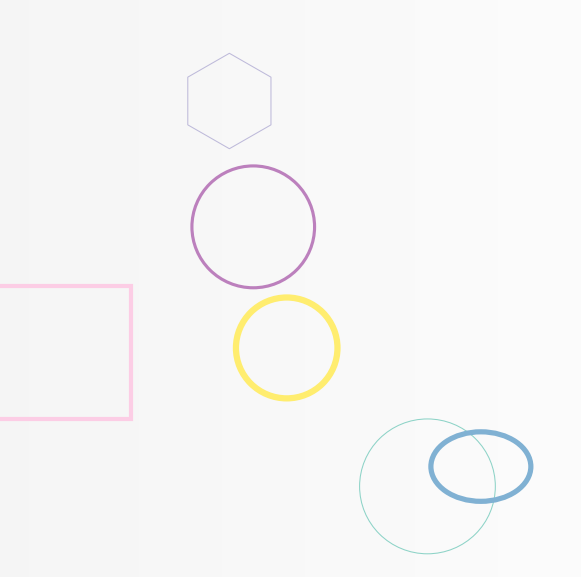[{"shape": "circle", "thickness": 0.5, "radius": 0.58, "center": [0.735, 0.157]}, {"shape": "hexagon", "thickness": 0.5, "radius": 0.41, "center": [0.395, 0.824]}, {"shape": "oval", "thickness": 2.5, "radius": 0.43, "center": [0.827, 0.191]}, {"shape": "square", "thickness": 2, "radius": 0.57, "center": [0.11, 0.389]}, {"shape": "circle", "thickness": 1.5, "radius": 0.53, "center": [0.436, 0.606]}, {"shape": "circle", "thickness": 3, "radius": 0.44, "center": [0.493, 0.397]}]